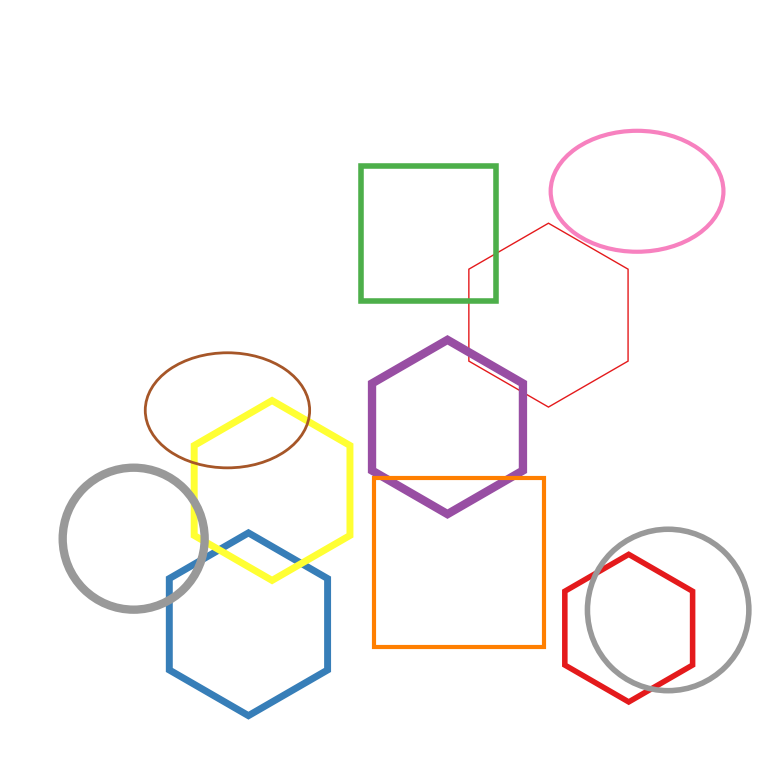[{"shape": "hexagon", "thickness": 2, "radius": 0.48, "center": [0.817, 0.184]}, {"shape": "hexagon", "thickness": 0.5, "radius": 0.6, "center": [0.712, 0.591]}, {"shape": "hexagon", "thickness": 2.5, "radius": 0.59, "center": [0.323, 0.189]}, {"shape": "square", "thickness": 2, "radius": 0.44, "center": [0.556, 0.697]}, {"shape": "hexagon", "thickness": 3, "radius": 0.57, "center": [0.581, 0.445]}, {"shape": "square", "thickness": 1.5, "radius": 0.55, "center": [0.596, 0.269]}, {"shape": "hexagon", "thickness": 2.5, "radius": 0.58, "center": [0.353, 0.363]}, {"shape": "oval", "thickness": 1, "radius": 0.53, "center": [0.295, 0.467]}, {"shape": "oval", "thickness": 1.5, "radius": 0.56, "center": [0.827, 0.752]}, {"shape": "circle", "thickness": 2, "radius": 0.52, "center": [0.868, 0.208]}, {"shape": "circle", "thickness": 3, "radius": 0.46, "center": [0.174, 0.3]}]